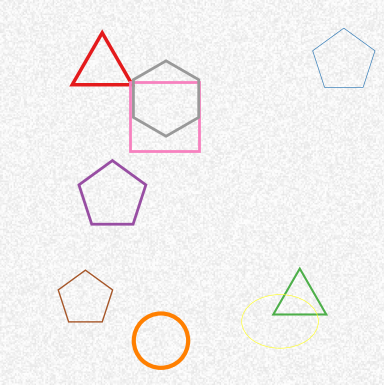[{"shape": "triangle", "thickness": 2.5, "radius": 0.45, "center": [0.265, 0.825]}, {"shape": "pentagon", "thickness": 0.5, "radius": 0.43, "center": [0.893, 0.842]}, {"shape": "triangle", "thickness": 1.5, "radius": 0.4, "center": [0.779, 0.223]}, {"shape": "pentagon", "thickness": 2, "radius": 0.46, "center": [0.292, 0.492]}, {"shape": "circle", "thickness": 3, "radius": 0.35, "center": [0.418, 0.115]}, {"shape": "oval", "thickness": 0.5, "radius": 0.5, "center": [0.727, 0.165]}, {"shape": "pentagon", "thickness": 1, "radius": 0.37, "center": [0.222, 0.224]}, {"shape": "square", "thickness": 2, "radius": 0.45, "center": [0.427, 0.697]}, {"shape": "hexagon", "thickness": 2, "radius": 0.49, "center": [0.431, 0.744]}]